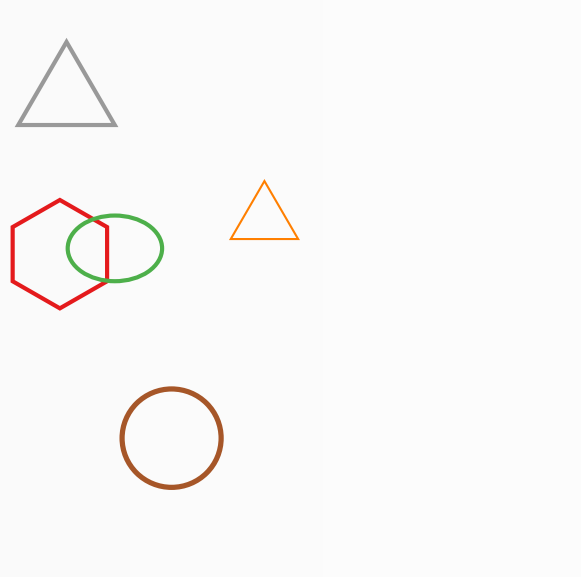[{"shape": "hexagon", "thickness": 2, "radius": 0.47, "center": [0.103, 0.559]}, {"shape": "oval", "thickness": 2, "radius": 0.41, "center": [0.198, 0.569]}, {"shape": "triangle", "thickness": 1, "radius": 0.33, "center": [0.455, 0.619]}, {"shape": "circle", "thickness": 2.5, "radius": 0.43, "center": [0.295, 0.24]}, {"shape": "triangle", "thickness": 2, "radius": 0.48, "center": [0.114, 0.831]}]